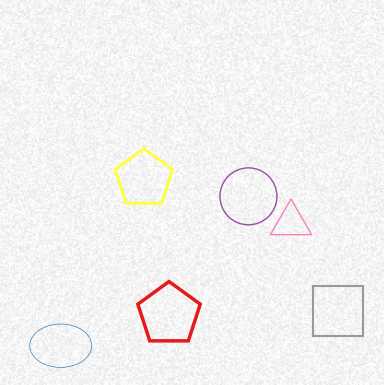[{"shape": "pentagon", "thickness": 2.5, "radius": 0.43, "center": [0.439, 0.184]}, {"shape": "oval", "thickness": 0.5, "radius": 0.4, "center": [0.158, 0.102]}, {"shape": "circle", "thickness": 1, "radius": 0.37, "center": [0.645, 0.49]}, {"shape": "pentagon", "thickness": 2, "radius": 0.39, "center": [0.374, 0.536]}, {"shape": "triangle", "thickness": 1, "radius": 0.31, "center": [0.756, 0.421]}, {"shape": "square", "thickness": 1.5, "radius": 0.32, "center": [0.878, 0.193]}]